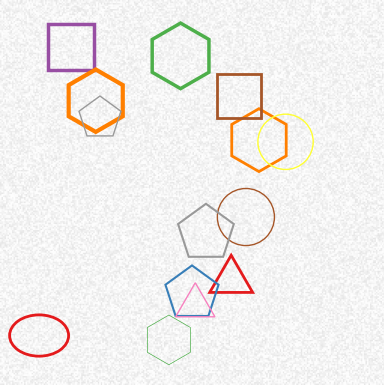[{"shape": "triangle", "thickness": 2, "radius": 0.32, "center": [0.6, 0.273]}, {"shape": "oval", "thickness": 2, "radius": 0.38, "center": [0.102, 0.129]}, {"shape": "pentagon", "thickness": 1.5, "radius": 0.36, "center": [0.499, 0.238]}, {"shape": "hexagon", "thickness": 2.5, "radius": 0.43, "center": [0.469, 0.855]}, {"shape": "hexagon", "thickness": 0.5, "radius": 0.32, "center": [0.439, 0.117]}, {"shape": "square", "thickness": 2.5, "radius": 0.3, "center": [0.185, 0.878]}, {"shape": "hexagon", "thickness": 3, "radius": 0.41, "center": [0.249, 0.738]}, {"shape": "hexagon", "thickness": 2, "radius": 0.41, "center": [0.673, 0.636]}, {"shape": "circle", "thickness": 1, "radius": 0.36, "center": [0.742, 0.632]}, {"shape": "circle", "thickness": 1, "radius": 0.37, "center": [0.639, 0.436]}, {"shape": "square", "thickness": 2, "radius": 0.29, "center": [0.62, 0.751]}, {"shape": "triangle", "thickness": 1, "radius": 0.29, "center": [0.507, 0.207]}, {"shape": "pentagon", "thickness": 1, "radius": 0.29, "center": [0.26, 0.693]}, {"shape": "pentagon", "thickness": 1.5, "radius": 0.38, "center": [0.535, 0.395]}]